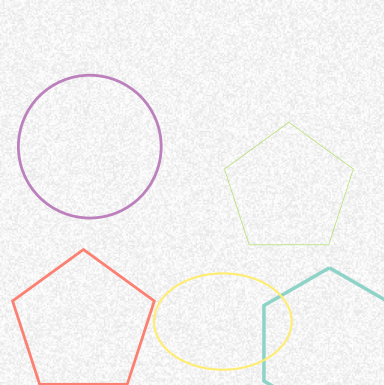[{"shape": "hexagon", "thickness": 2.5, "radius": 0.98, "center": [0.855, 0.108]}, {"shape": "pentagon", "thickness": 2, "radius": 0.97, "center": [0.217, 0.158]}, {"shape": "pentagon", "thickness": 0.5, "radius": 0.88, "center": [0.75, 0.507]}, {"shape": "circle", "thickness": 2, "radius": 0.93, "center": [0.233, 0.619]}, {"shape": "oval", "thickness": 1.5, "radius": 0.89, "center": [0.579, 0.165]}]